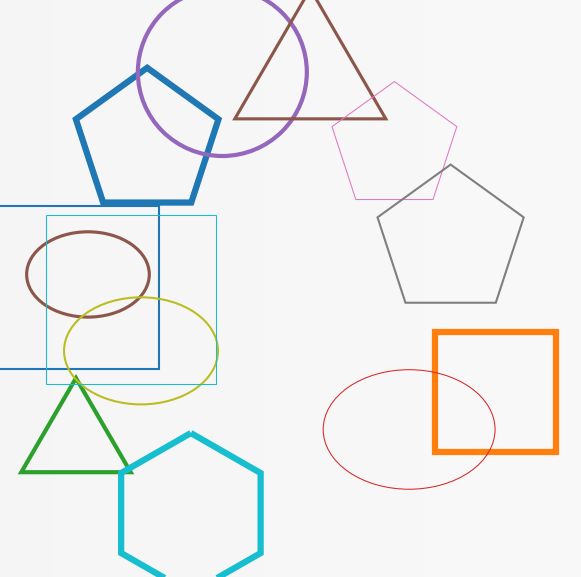[{"shape": "square", "thickness": 1, "radius": 0.7, "center": [0.132, 0.502]}, {"shape": "pentagon", "thickness": 3, "radius": 0.64, "center": [0.253, 0.753]}, {"shape": "square", "thickness": 3, "radius": 0.52, "center": [0.853, 0.32]}, {"shape": "triangle", "thickness": 2, "radius": 0.54, "center": [0.131, 0.236]}, {"shape": "oval", "thickness": 0.5, "radius": 0.74, "center": [0.704, 0.255]}, {"shape": "circle", "thickness": 2, "radius": 0.73, "center": [0.383, 0.874]}, {"shape": "triangle", "thickness": 1.5, "radius": 0.75, "center": [0.534, 0.868]}, {"shape": "oval", "thickness": 1.5, "radius": 0.53, "center": [0.151, 0.524]}, {"shape": "pentagon", "thickness": 0.5, "radius": 0.56, "center": [0.679, 0.745]}, {"shape": "pentagon", "thickness": 1, "radius": 0.66, "center": [0.775, 0.582]}, {"shape": "oval", "thickness": 1, "radius": 0.66, "center": [0.243, 0.392]}, {"shape": "hexagon", "thickness": 3, "radius": 0.69, "center": [0.328, 0.111]}, {"shape": "square", "thickness": 0.5, "radius": 0.73, "center": [0.225, 0.48]}]